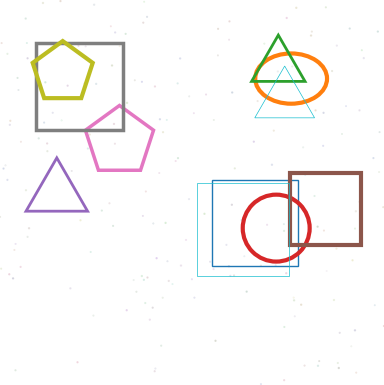[{"shape": "square", "thickness": 1, "radius": 0.56, "center": [0.662, 0.421]}, {"shape": "oval", "thickness": 3, "radius": 0.47, "center": [0.756, 0.796]}, {"shape": "triangle", "thickness": 2, "radius": 0.4, "center": [0.723, 0.829]}, {"shape": "circle", "thickness": 3, "radius": 0.43, "center": [0.717, 0.407]}, {"shape": "triangle", "thickness": 2, "radius": 0.46, "center": [0.148, 0.498]}, {"shape": "square", "thickness": 3, "radius": 0.47, "center": [0.845, 0.456]}, {"shape": "pentagon", "thickness": 2.5, "radius": 0.46, "center": [0.31, 0.633]}, {"shape": "square", "thickness": 2.5, "radius": 0.56, "center": [0.208, 0.776]}, {"shape": "pentagon", "thickness": 3, "radius": 0.41, "center": [0.163, 0.811]}, {"shape": "triangle", "thickness": 0.5, "radius": 0.45, "center": [0.739, 0.739]}, {"shape": "square", "thickness": 0.5, "radius": 0.6, "center": [0.631, 0.404]}]